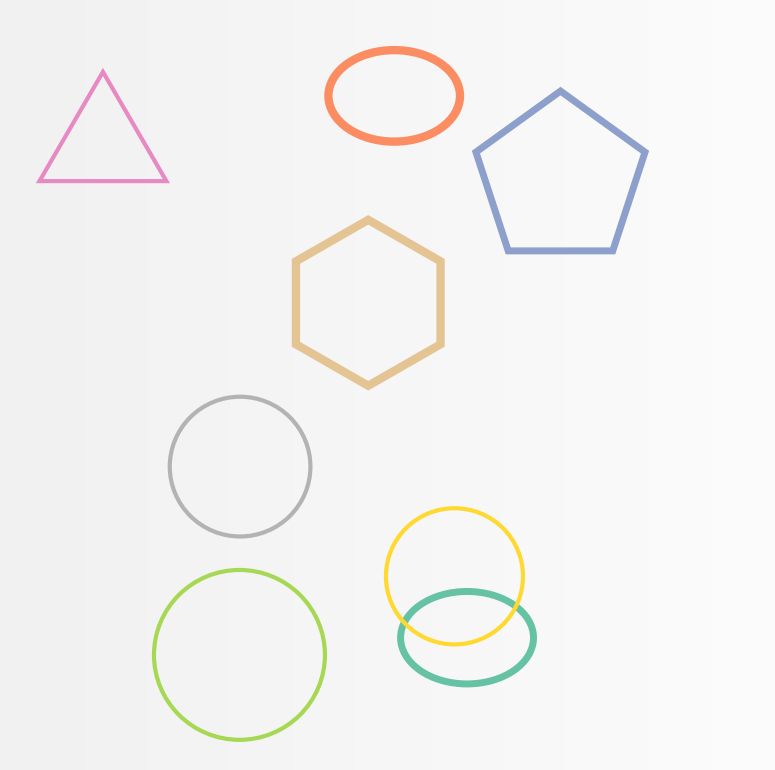[{"shape": "oval", "thickness": 2.5, "radius": 0.43, "center": [0.603, 0.172]}, {"shape": "oval", "thickness": 3, "radius": 0.42, "center": [0.509, 0.876]}, {"shape": "pentagon", "thickness": 2.5, "radius": 0.57, "center": [0.723, 0.767]}, {"shape": "triangle", "thickness": 1.5, "radius": 0.47, "center": [0.133, 0.812]}, {"shape": "circle", "thickness": 1.5, "radius": 0.55, "center": [0.309, 0.149]}, {"shape": "circle", "thickness": 1.5, "radius": 0.44, "center": [0.586, 0.252]}, {"shape": "hexagon", "thickness": 3, "radius": 0.54, "center": [0.475, 0.607]}, {"shape": "circle", "thickness": 1.5, "radius": 0.45, "center": [0.31, 0.394]}]